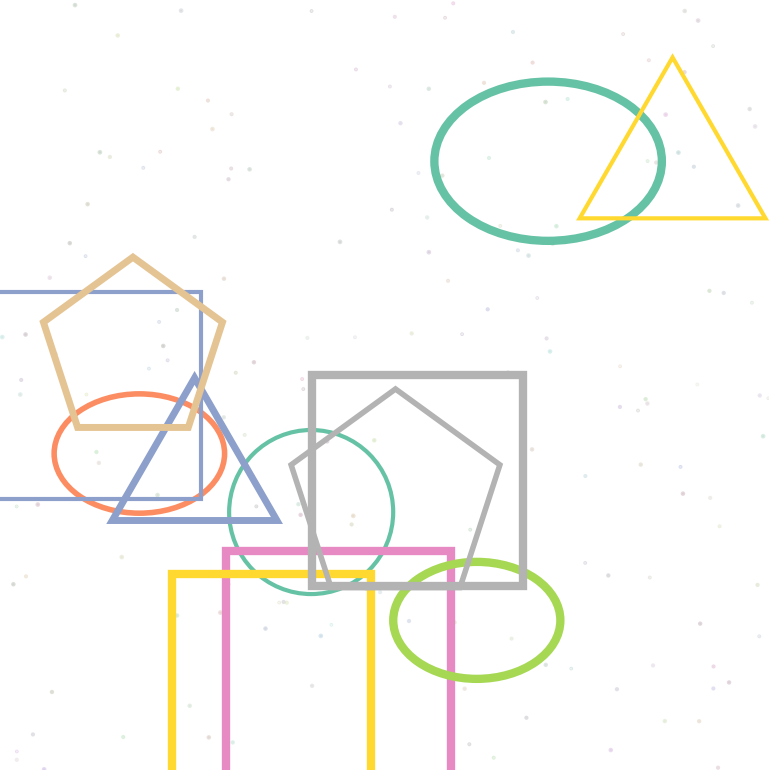[{"shape": "circle", "thickness": 1.5, "radius": 0.53, "center": [0.404, 0.335]}, {"shape": "oval", "thickness": 3, "radius": 0.74, "center": [0.712, 0.791]}, {"shape": "oval", "thickness": 2, "radius": 0.55, "center": [0.181, 0.411]}, {"shape": "triangle", "thickness": 2.5, "radius": 0.62, "center": [0.253, 0.386]}, {"shape": "square", "thickness": 1.5, "radius": 0.67, "center": [0.126, 0.486]}, {"shape": "square", "thickness": 3, "radius": 0.73, "center": [0.439, 0.138]}, {"shape": "oval", "thickness": 3, "radius": 0.54, "center": [0.619, 0.194]}, {"shape": "triangle", "thickness": 1.5, "radius": 0.7, "center": [0.873, 0.786]}, {"shape": "square", "thickness": 3, "radius": 0.65, "center": [0.352, 0.125]}, {"shape": "pentagon", "thickness": 2.5, "radius": 0.61, "center": [0.173, 0.544]}, {"shape": "square", "thickness": 3, "radius": 0.69, "center": [0.542, 0.376]}, {"shape": "pentagon", "thickness": 2, "radius": 0.71, "center": [0.514, 0.352]}]